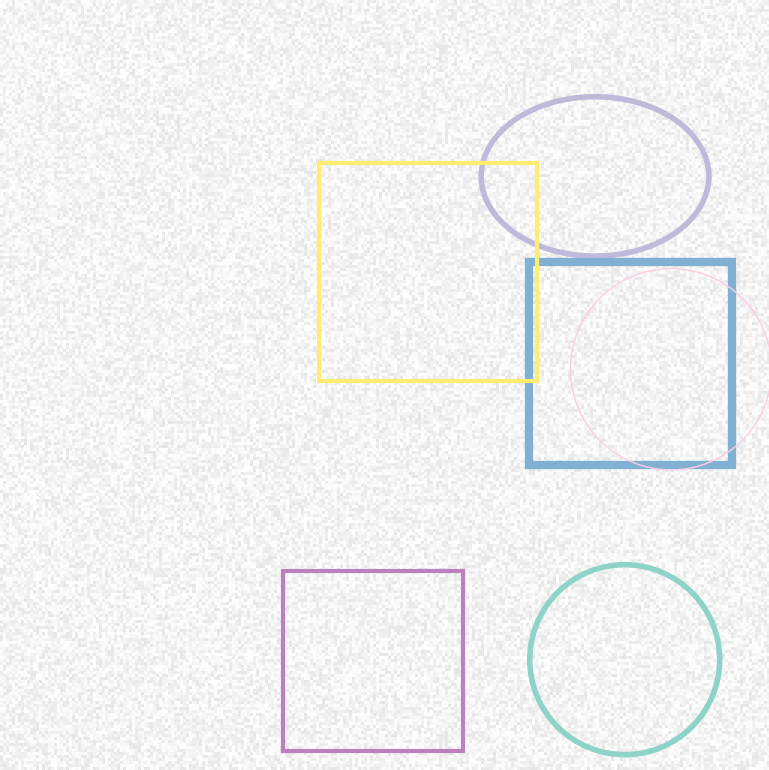[{"shape": "circle", "thickness": 2, "radius": 0.62, "center": [0.811, 0.143]}, {"shape": "oval", "thickness": 2, "radius": 0.74, "center": [0.773, 0.771]}, {"shape": "square", "thickness": 3, "radius": 0.66, "center": [0.819, 0.528]}, {"shape": "circle", "thickness": 0.5, "radius": 0.65, "center": [0.871, 0.52]}, {"shape": "square", "thickness": 1.5, "radius": 0.58, "center": [0.484, 0.141]}, {"shape": "square", "thickness": 1.5, "radius": 0.71, "center": [0.556, 0.647]}]